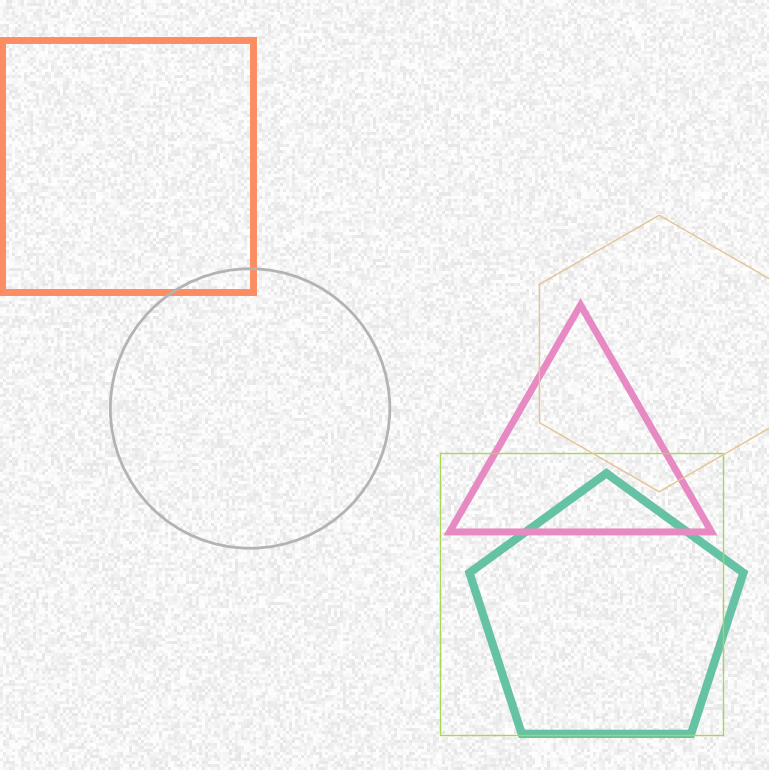[{"shape": "pentagon", "thickness": 3, "radius": 0.94, "center": [0.788, 0.198]}, {"shape": "square", "thickness": 2.5, "radius": 0.82, "center": [0.166, 0.784]}, {"shape": "triangle", "thickness": 2.5, "radius": 0.98, "center": [0.754, 0.407]}, {"shape": "square", "thickness": 0.5, "radius": 0.92, "center": [0.755, 0.229]}, {"shape": "hexagon", "thickness": 0.5, "radius": 0.9, "center": [0.856, 0.541]}, {"shape": "circle", "thickness": 1, "radius": 0.91, "center": [0.325, 0.469]}]